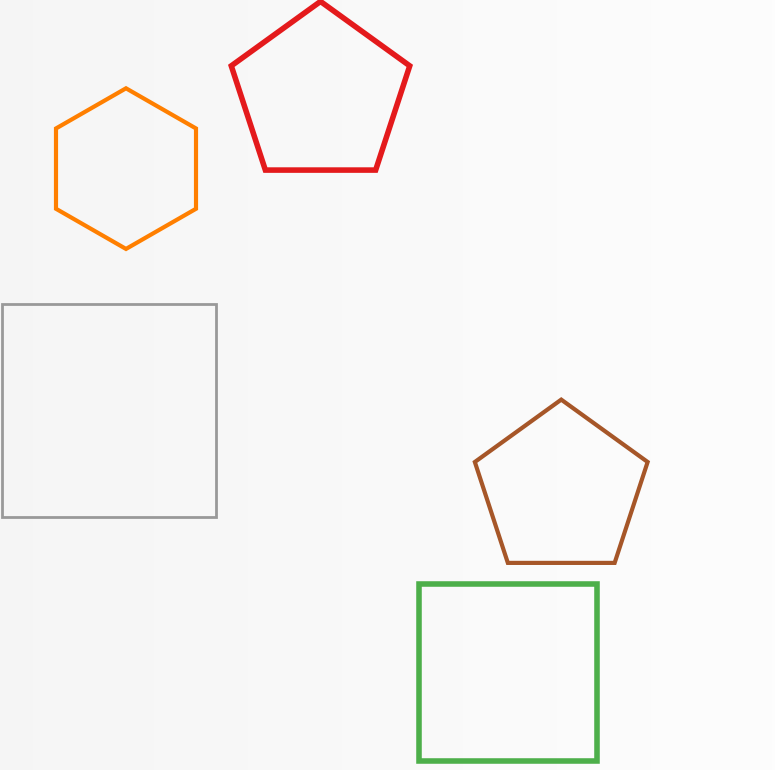[{"shape": "pentagon", "thickness": 2, "radius": 0.61, "center": [0.414, 0.877]}, {"shape": "square", "thickness": 2, "radius": 0.57, "center": [0.656, 0.126]}, {"shape": "hexagon", "thickness": 1.5, "radius": 0.52, "center": [0.163, 0.781]}, {"shape": "pentagon", "thickness": 1.5, "radius": 0.59, "center": [0.724, 0.364]}, {"shape": "square", "thickness": 1, "radius": 0.69, "center": [0.141, 0.467]}]